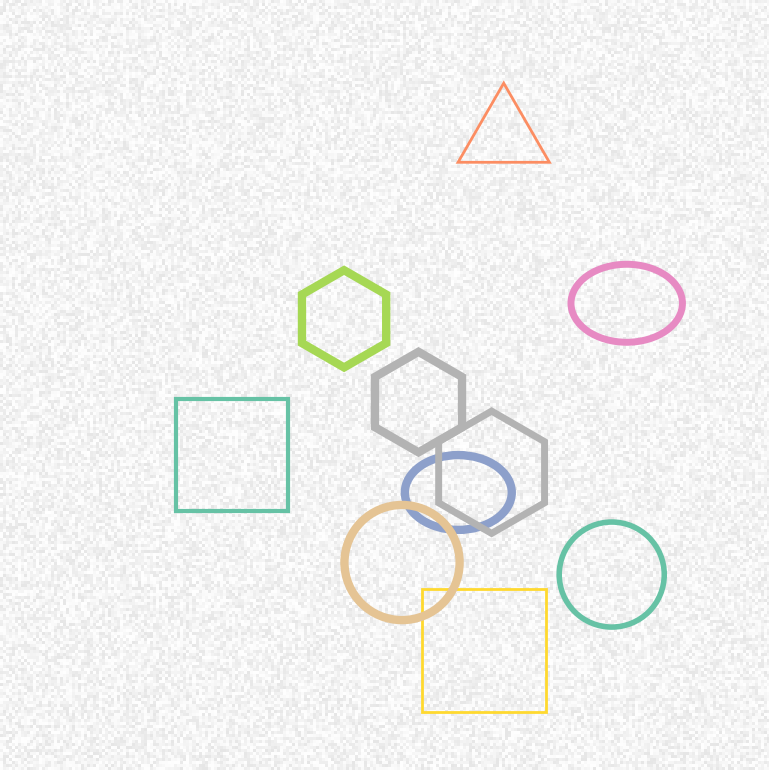[{"shape": "circle", "thickness": 2, "radius": 0.34, "center": [0.794, 0.254]}, {"shape": "square", "thickness": 1.5, "radius": 0.36, "center": [0.301, 0.409]}, {"shape": "triangle", "thickness": 1, "radius": 0.34, "center": [0.654, 0.823]}, {"shape": "oval", "thickness": 3, "radius": 0.35, "center": [0.595, 0.36]}, {"shape": "oval", "thickness": 2.5, "radius": 0.36, "center": [0.814, 0.606]}, {"shape": "hexagon", "thickness": 3, "radius": 0.32, "center": [0.447, 0.586]}, {"shape": "square", "thickness": 1, "radius": 0.4, "center": [0.628, 0.155]}, {"shape": "circle", "thickness": 3, "radius": 0.37, "center": [0.522, 0.269]}, {"shape": "hexagon", "thickness": 2.5, "radius": 0.4, "center": [0.638, 0.387]}, {"shape": "hexagon", "thickness": 3, "radius": 0.33, "center": [0.543, 0.478]}]